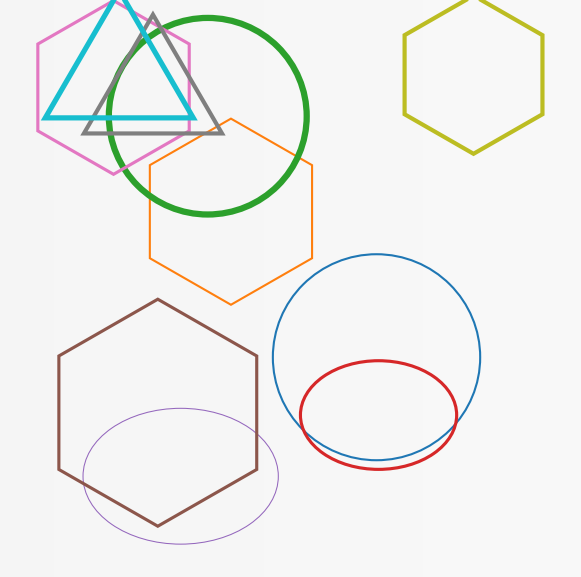[{"shape": "circle", "thickness": 1, "radius": 0.89, "center": [0.648, 0.381]}, {"shape": "hexagon", "thickness": 1, "radius": 0.81, "center": [0.397, 0.633]}, {"shape": "circle", "thickness": 3, "radius": 0.85, "center": [0.357, 0.798]}, {"shape": "oval", "thickness": 1.5, "radius": 0.67, "center": [0.651, 0.28]}, {"shape": "oval", "thickness": 0.5, "radius": 0.84, "center": [0.311, 0.174]}, {"shape": "hexagon", "thickness": 1.5, "radius": 0.98, "center": [0.271, 0.284]}, {"shape": "hexagon", "thickness": 1.5, "radius": 0.75, "center": [0.195, 0.848]}, {"shape": "triangle", "thickness": 2, "radius": 0.69, "center": [0.263, 0.837]}, {"shape": "hexagon", "thickness": 2, "radius": 0.68, "center": [0.815, 0.87]}, {"shape": "triangle", "thickness": 2.5, "radius": 0.73, "center": [0.205, 0.868]}]